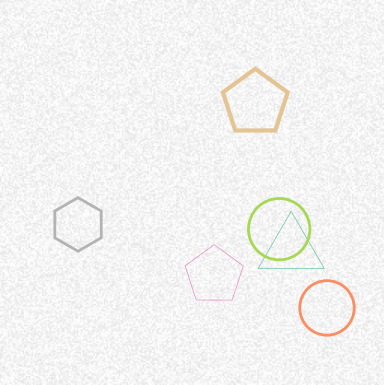[{"shape": "triangle", "thickness": 0.5, "radius": 0.5, "center": [0.756, 0.352]}, {"shape": "circle", "thickness": 2, "radius": 0.35, "center": [0.849, 0.2]}, {"shape": "pentagon", "thickness": 0.5, "radius": 0.4, "center": [0.556, 0.285]}, {"shape": "circle", "thickness": 2, "radius": 0.4, "center": [0.725, 0.405]}, {"shape": "pentagon", "thickness": 3, "radius": 0.44, "center": [0.663, 0.733]}, {"shape": "hexagon", "thickness": 2, "radius": 0.35, "center": [0.203, 0.417]}]